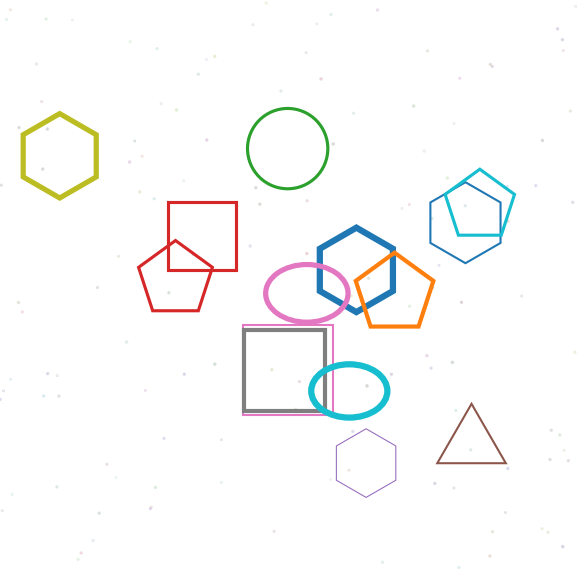[{"shape": "hexagon", "thickness": 3, "radius": 0.37, "center": [0.617, 0.532]}, {"shape": "hexagon", "thickness": 1, "radius": 0.35, "center": [0.806, 0.614]}, {"shape": "pentagon", "thickness": 2, "radius": 0.35, "center": [0.683, 0.491]}, {"shape": "circle", "thickness": 1.5, "radius": 0.35, "center": [0.498, 0.742]}, {"shape": "square", "thickness": 1.5, "radius": 0.3, "center": [0.35, 0.59]}, {"shape": "pentagon", "thickness": 1.5, "radius": 0.34, "center": [0.304, 0.515]}, {"shape": "hexagon", "thickness": 0.5, "radius": 0.3, "center": [0.634, 0.197]}, {"shape": "triangle", "thickness": 1, "radius": 0.34, "center": [0.817, 0.231]}, {"shape": "oval", "thickness": 2.5, "radius": 0.36, "center": [0.531, 0.491]}, {"shape": "square", "thickness": 1, "radius": 0.39, "center": [0.498, 0.359]}, {"shape": "square", "thickness": 2, "radius": 0.35, "center": [0.493, 0.358]}, {"shape": "hexagon", "thickness": 2.5, "radius": 0.37, "center": [0.103, 0.729]}, {"shape": "oval", "thickness": 3, "radius": 0.33, "center": [0.605, 0.322]}, {"shape": "pentagon", "thickness": 1.5, "radius": 0.32, "center": [0.831, 0.643]}]